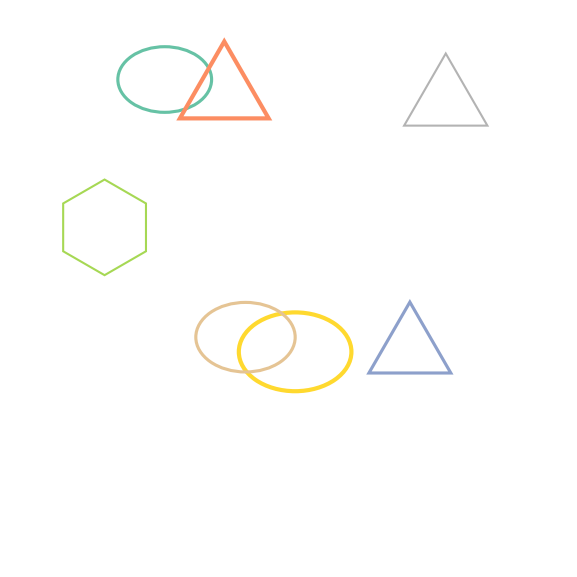[{"shape": "oval", "thickness": 1.5, "radius": 0.41, "center": [0.285, 0.861]}, {"shape": "triangle", "thickness": 2, "radius": 0.44, "center": [0.388, 0.839]}, {"shape": "triangle", "thickness": 1.5, "radius": 0.41, "center": [0.71, 0.394]}, {"shape": "hexagon", "thickness": 1, "radius": 0.41, "center": [0.181, 0.605]}, {"shape": "oval", "thickness": 2, "radius": 0.49, "center": [0.511, 0.39]}, {"shape": "oval", "thickness": 1.5, "radius": 0.43, "center": [0.425, 0.415]}, {"shape": "triangle", "thickness": 1, "radius": 0.42, "center": [0.772, 0.823]}]